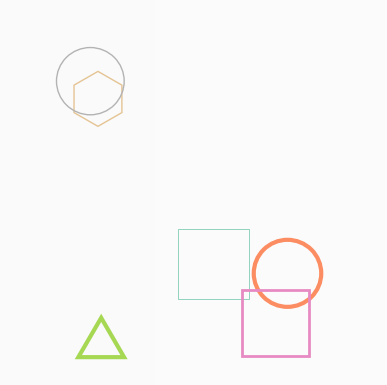[{"shape": "square", "thickness": 0.5, "radius": 0.46, "center": [0.551, 0.314]}, {"shape": "circle", "thickness": 3, "radius": 0.44, "center": [0.742, 0.29]}, {"shape": "square", "thickness": 2, "radius": 0.43, "center": [0.71, 0.161]}, {"shape": "triangle", "thickness": 3, "radius": 0.34, "center": [0.261, 0.106]}, {"shape": "hexagon", "thickness": 1, "radius": 0.36, "center": [0.253, 0.743]}, {"shape": "circle", "thickness": 1, "radius": 0.44, "center": [0.233, 0.789]}]